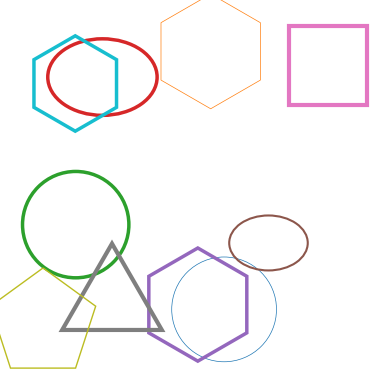[{"shape": "circle", "thickness": 0.5, "radius": 0.68, "center": [0.582, 0.196]}, {"shape": "hexagon", "thickness": 0.5, "radius": 0.75, "center": [0.547, 0.867]}, {"shape": "circle", "thickness": 2.5, "radius": 0.69, "center": [0.197, 0.417]}, {"shape": "oval", "thickness": 2.5, "radius": 0.71, "center": [0.266, 0.8]}, {"shape": "hexagon", "thickness": 2.5, "radius": 0.73, "center": [0.514, 0.209]}, {"shape": "oval", "thickness": 1.5, "radius": 0.51, "center": [0.697, 0.369]}, {"shape": "square", "thickness": 3, "radius": 0.51, "center": [0.851, 0.83]}, {"shape": "triangle", "thickness": 3, "radius": 0.75, "center": [0.291, 0.218]}, {"shape": "pentagon", "thickness": 1, "radius": 0.72, "center": [0.112, 0.16]}, {"shape": "hexagon", "thickness": 2.5, "radius": 0.62, "center": [0.195, 0.783]}]